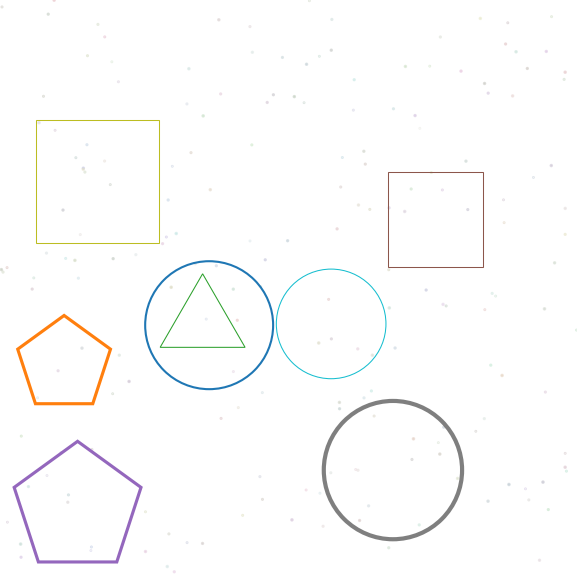[{"shape": "circle", "thickness": 1, "radius": 0.55, "center": [0.362, 0.436]}, {"shape": "pentagon", "thickness": 1.5, "radius": 0.42, "center": [0.111, 0.368]}, {"shape": "triangle", "thickness": 0.5, "radius": 0.42, "center": [0.351, 0.44]}, {"shape": "pentagon", "thickness": 1.5, "radius": 0.58, "center": [0.134, 0.119]}, {"shape": "square", "thickness": 0.5, "radius": 0.41, "center": [0.754, 0.619]}, {"shape": "circle", "thickness": 2, "radius": 0.6, "center": [0.68, 0.185]}, {"shape": "square", "thickness": 0.5, "radius": 0.53, "center": [0.169, 0.685]}, {"shape": "circle", "thickness": 0.5, "radius": 0.47, "center": [0.573, 0.438]}]